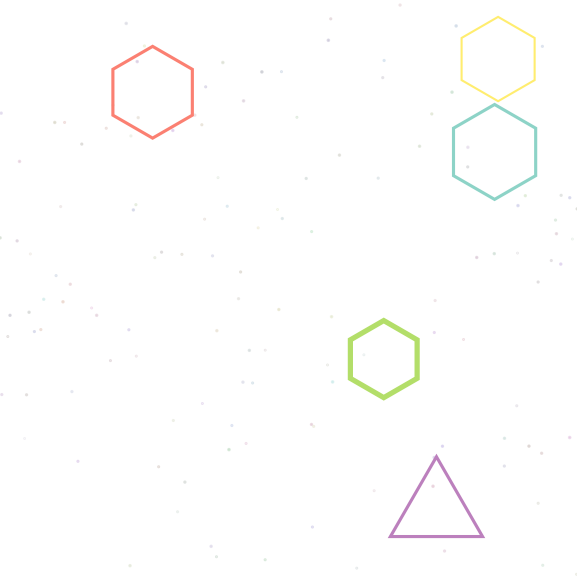[{"shape": "hexagon", "thickness": 1.5, "radius": 0.41, "center": [0.856, 0.736]}, {"shape": "hexagon", "thickness": 1.5, "radius": 0.4, "center": [0.264, 0.839]}, {"shape": "hexagon", "thickness": 2.5, "radius": 0.33, "center": [0.665, 0.377]}, {"shape": "triangle", "thickness": 1.5, "radius": 0.46, "center": [0.756, 0.116]}, {"shape": "hexagon", "thickness": 1, "radius": 0.37, "center": [0.863, 0.897]}]